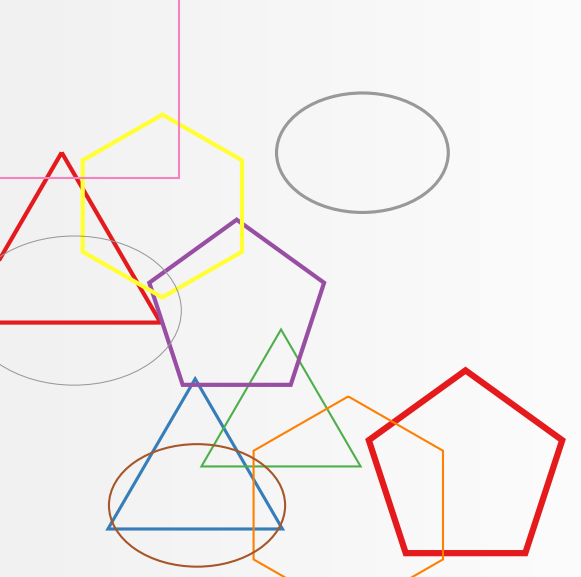[{"shape": "pentagon", "thickness": 3, "radius": 0.87, "center": [0.801, 0.183]}, {"shape": "triangle", "thickness": 2, "radius": 0.98, "center": [0.106, 0.539]}, {"shape": "triangle", "thickness": 1.5, "radius": 0.87, "center": [0.336, 0.17]}, {"shape": "triangle", "thickness": 1, "radius": 0.79, "center": [0.483, 0.27]}, {"shape": "pentagon", "thickness": 2, "radius": 0.79, "center": [0.407, 0.461]}, {"shape": "hexagon", "thickness": 1, "radius": 0.94, "center": [0.599, 0.125]}, {"shape": "hexagon", "thickness": 2, "radius": 0.79, "center": [0.279, 0.642]}, {"shape": "oval", "thickness": 1, "radius": 0.76, "center": [0.339, 0.124]}, {"shape": "square", "thickness": 1, "radius": 0.98, "center": [0.113, 0.886]}, {"shape": "oval", "thickness": 0.5, "radius": 0.92, "center": [0.127, 0.461]}, {"shape": "oval", "thickness": 1.5, "radius": 0.74, "center": [0.623, 0.735]}]